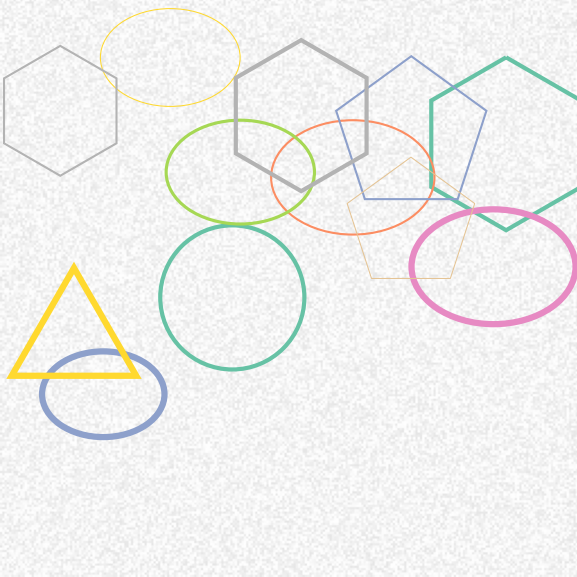[{"shape": "circle", "thickness": 2, "radius": 0.62, "center": [0.402, 0.484]}, {"shape": "hexagon", "thickness": 2, "radius": 0.75, "center": [0.876, 0.75]}, {"shape": "oval", "thickness": 1, "radius": 0.71, "center": [0.611, 0.692]}, {"shape": "pentagon", "thickness": 1, "radius": 0.68, "center": [0.712, 0.765]}, {"shape": "oval", "thickness": 3, "radius": 0.53, "center": [0.179, 0.316]}, {"shape": "oval", "thickness": 3, "radius": 0.71, "center": [0.855, 0.537]}, {"shape": "oval", "thickness": 1.5, "radius": 0.64, "center": [0.416, 0.701]}, {"shape": "triangle", "thickness": 3, "radius": 0.62, "center": [0.128, 0.411]}, {"shape": "oval", "thickness": 0.5, "radius": 0.6, "center": [0.295, 0.9]}, {"shape": "pentagon", "thickness": 0.5, "radius": 0.58, "center": [0.712, 0.611]}, {"shape": "hexagon", "thickness": 1, "radius": 0.56, "center": [0.104, 0.807]}, {"shape": "hexagon", "thickness": 2, "radius": 0.65, "center": [0.522, 0.799]}]